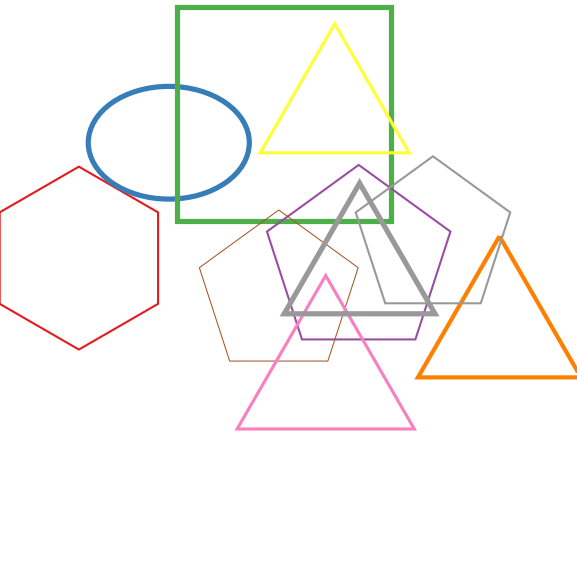[{"shape": "hexagon", "thickness": 1, "radius": 0.79, "center": [0.137, 0.552]}, {"shape": "oval", "thickness": 2.5, "radius": 0.7, "center": [0.292, 0.752]}, {"shape": "square", "thickness": 2.5, "radius": 0.93, "center": [0.491, 0.801]}, {"shape": "pentagon", "thickness": 1, "radius": 0.84, "center": [0.621, 0.547]}, {"shape": "triangle", "thickness": 2, "radius": 0.81, "center": [0.865, 0.427]}, {"shape": "triangle", "thickness": 1.5, "radius": 0.74, "center": [0.58, 0.809]}, {"shape": "pentagon", "thickness": 0.5, "radius": 0.72, "center": [0.483, 0.491]}, {"shape": "triangle", "thickness": 1.5, "radius": 0.89, "center": [0.564, 0.345]}, {"shape": "pentagon", "thickness": 1, "radius": 0.7, "center": [0.75, 0.588]}, {"shape": "triangle", "thickness": 2.5, "radius": 0.75, "center": [0.623, 0.531]}]